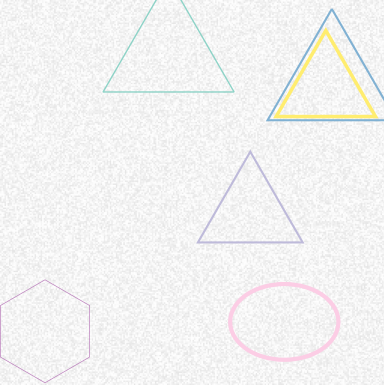[{"shape": "triangle", "thickness": 1, "radius": 0.98, "center": [0.438, 0.859]}, {"shape": "triangle", "thickness": 1.5, "radius": 0.79, "center": [0.65, 0.449]}, {"shape": "triangle", "thickness": 1.5, "radius": 0.96, "center": [0.862, 0.784]}, {"shape": "oval", "thickness": 3, "radius": 0.7, "center": [0.738, 0.164]}, {"shape": "hexagon", "thickness": 0.5, "radius": 0.67, "center": [0.117, 0.139]}, {"shape": "triangle", "thickness": 2.5, "radius": 0.75, "center": [0.846, 0.772]}]